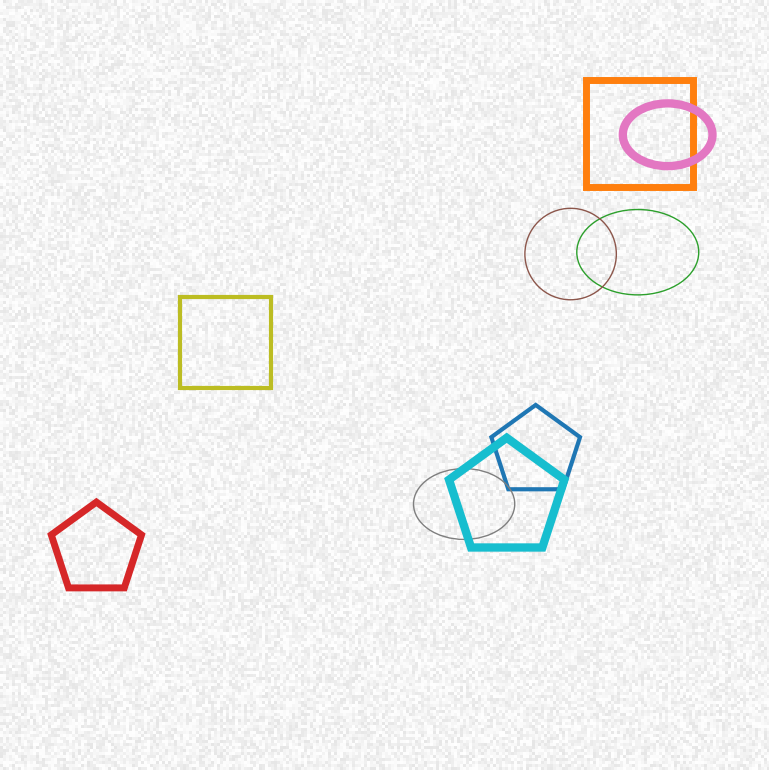[{"shape": "pentagon", "thickness": 1.5, "radius": 0.3, "center": [0.696, 0.414]}, {"shape": "square", "thickness": 2.5, "radius": 0.35, "center": [0.831, 0.826]}, {"shape": "oval", "thickness": 0.5, "radius": 0.4, "center": [0.828, 0.672]}, {"shape": "pentagon", "thickness": 2.5, "radius": 0.31, "center": [0.125, 0.286]}, {"shape": "circle", "thickness": 0.5, "radius": 0.3, "center": [0.741, 0.67]}, {"shape": "oval", "thickness": 3, "radius": 0.29, "center": [0.867, 0.825]}, {"shape": "oval", "thickness": 0.5, "radius": 0.33, "center": [0.603, 0.345]}, {"shape": "square", "thickness": 1.5, "radius": 0.3, "center": [0.293, 0.556]}, {"shape": "pentagon", "thickness": 3, "radius": 0.39, "center": [0.658, 0.353]}]